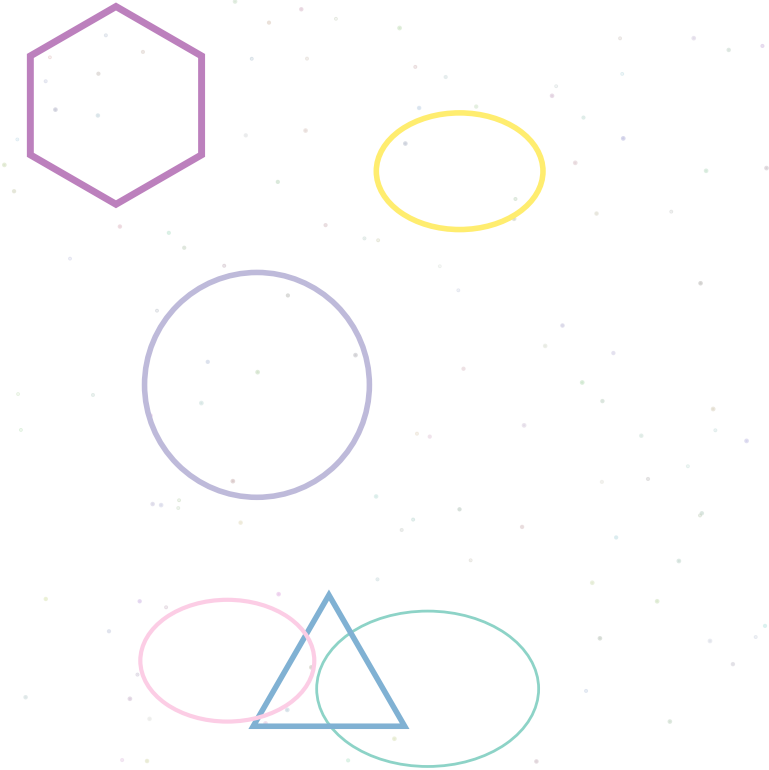[{"shape": "oval", "thickness": 1, "radius": 0.72, "center": [0.555, 0.105]}, {"shape": "circle", "thickness": 2, "radius": 0.73, "center": [0.334, 0.5]}, {"shape": "triangle", "thickness": 2, "radius": 0.57, "center": [0.427, 0.114]}, {"shape": "oval", "thickness": 1.5, "radius": 0.56, "center": [0.295, 0.142]}, {"shape": "hexagon", "thickness": 2.5, "radius": 0.64, "center": [0.151, 0.863]}, {"shape": "oval", "thickness": 2, "radius": 0.54, "center": [0.597, 0.778]}]